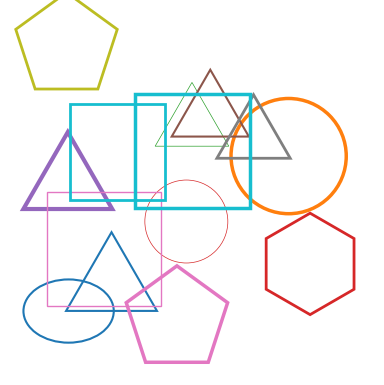[{"shape": "triangle", "thickness": 1.5, "radius": 0.68, "center": [0.29, 0.261]}, {"shape": "oval", "thickness": 1.5, "radius": 0.59, "center": [0.178, 0.192]}, {"shape": "circle", "thickness": 2.5, "radius": 0.75, "center": [0.75, 0.595]}, {"shape": "triangle", "thickness": 0.5, "radius": 0.55, "center": [0.499, 0.675]}, {"shape": "hexagon", "thickness": 2, "radius": 0.66, "center": [0.805, 0.315]}, {"shape": "circle", "thickness": 0.5, "radius": 0.54, "center": [0.484, 0.425]}, {"shape": "triangle", "thickness": 3, "radius": 0.67, "center": [0.176, 0.524]}, {"shape": "triangle", "thickness": 1.5, "radius": 0.58, "center": [0.546, 0.703]}, {"shape": "square", "thickness": 1, "radius": 0.74, "center": [0.271, 0.354]}, {"shape": "pentagon", "thickness": 2.5, "radius": 0.69, "center": [0.46, 0.171]}, {"shape": "triangle", "thickness": 2, "radius": 0.55, "center": [0.659, 0.644]}, {"shape": "pentagon", "thickness": 2, "radius": 0.69, "center": [0.173, 0.881]}, {"shape": "square", "thickness": 2, "radius": 0.62, "center": [0.306, 0.605]}, {"shape": "square", "thickness": 2.5, "radius": 0.74, "center": [0.5, 0.607]}]